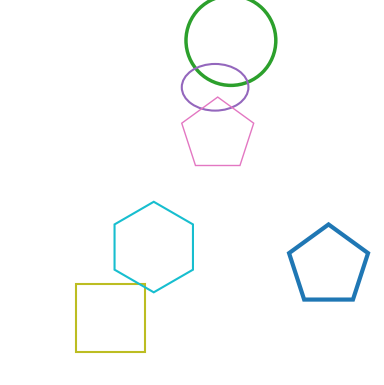[{"shape": "pentagon", "thickness": 3, "radius": 0.54, "center": [0.853, 0.309]}, {"shape": "circle", "thickness": 2.5, "radius": 0.58, "center": [0.6, 0.895]}, {"shape": "oval", "thickness": 1.5, "radius": 0.43, "center": [0.559, 0.773]}, {"shape": "pentagon", "thickness": 1, "radius": 0.49, "center": [0.565, 0.65]}, {"shape": "square", "thickness": 1.5, "radius": 0.44, "center": [0.287, 0.174]}, {"shape": "hexagon", "thickness": 1.5, "radius": 0.59, "center": [0.399, 0.358]}]